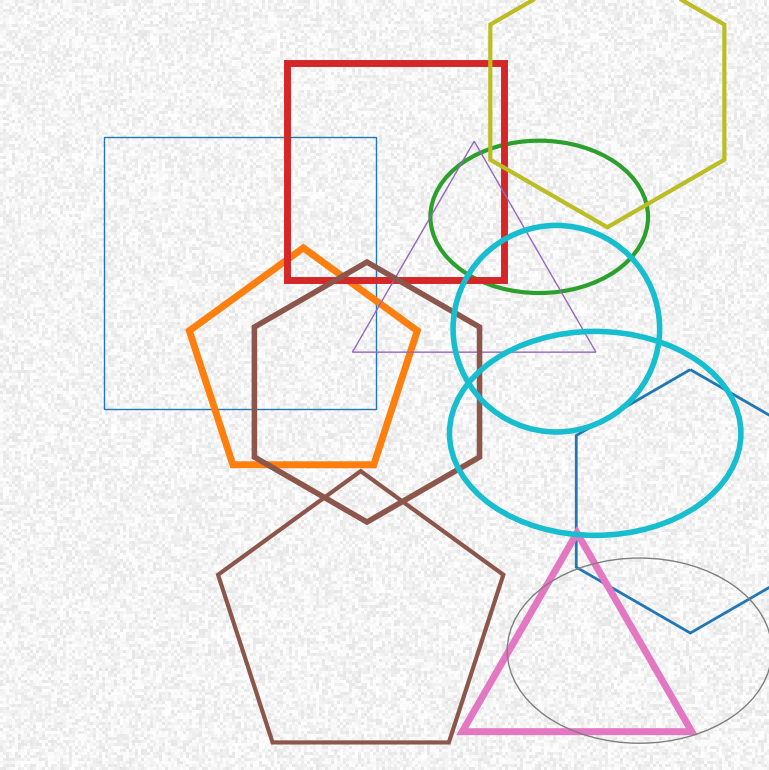[{"shape": "square", "thickness": 0.5, "radius": 0.89, "center": [0.312, 0.646]}, {"shape": "hexagon", "thickness": 1, "radius": 0.86, "center": [0.897, 0.349]}, {"shape": "pentagon", "thickness": 2.5, "radius": 0.78, "center": [0.394, 0.522]}, {"shape": "oval", "thickness": 1.5, "radius": 0.71, "center": [0.7, 0.718]}, {"shape": "square", "thickness": 2.5, "radius": 0.7, "center": [0.513, 0.777]}, {"shape": "triangle", "thickness": 0.5, "radius": 0.91, "center": [0.616, 0.634]}, {"shape": "hexagon", "thickness": 2, "radius": 0.84, "center": [0.477, 0.491]}, {"shape": "pentagon", "thickness": 1.5, "radius": 0.97, "center": [0.468, 0.193]}, {"shape": "triangle", "thickness": 2.5, "radius": 0.86, "center": [0.749, 0.136]}, {"shape": "oval", "thickness": 0.5, "radius": 0.86, "center": [0.831, 0.155]}, {"shape": "hexagon", "thickness": 1.5, "radius": 0.88, "center": [0.789, 0.88]}, {"shape": "circle", "thickness": 2, "radius": 0.67, "center": [0.723, 0.573]}, {"shape": "oval", "thickness": 2, "radius": 0.95, "center": [0.773, 0.437]}]